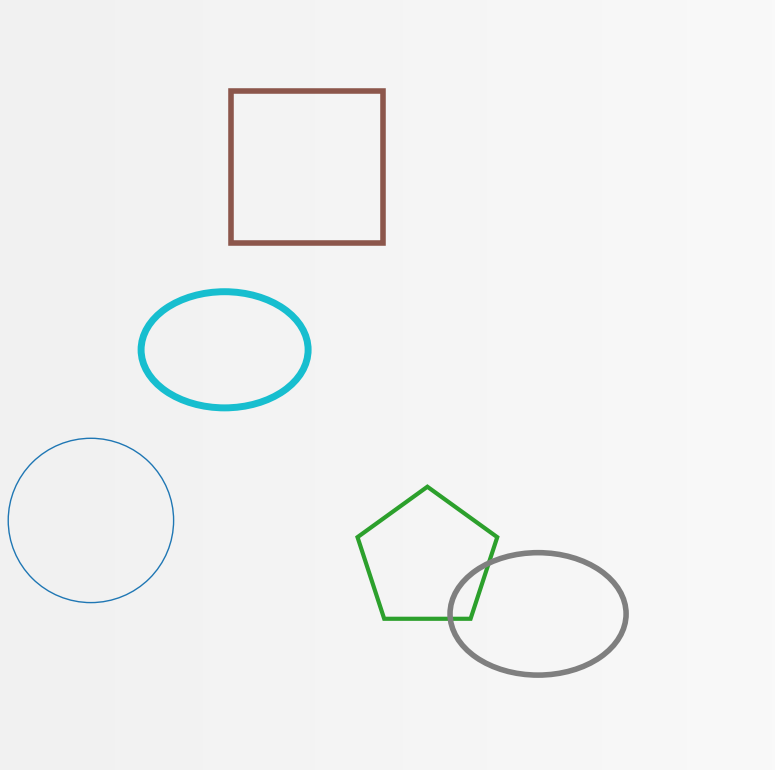[{"shape": "circle", "thickness": 0.5, "radius": 0.53, "center": [0.117, 0.324]}, {"shape": "pentagon", "thickness": 1.5, "radius": 0.47, "center": [0.551, 0.273]}, {"shape": "square", "thickness": 2, "radius": 0.49, "center": [0.396, 0.783]}, {"shape": "oval", "thickness": 2, "radius": 0.57, "center": [0.694, 0.203]}, {"shape": "oval", "thickness": 2.5, "radius": 0.54, "center": [0.29, 0.546]}]